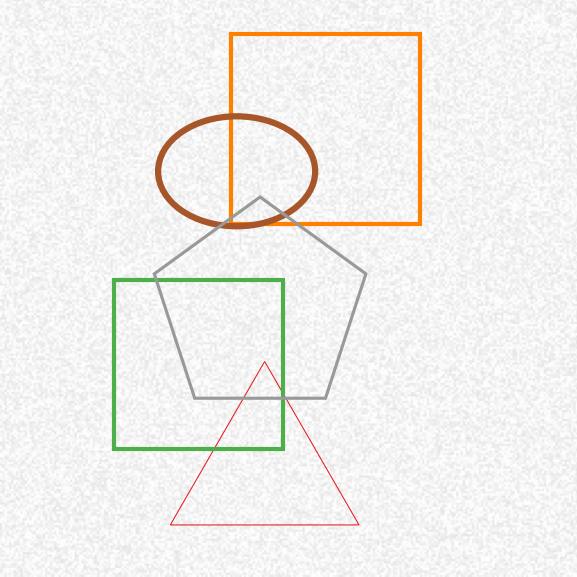[{"shape": "triangle", "thickness": 0.5, "radius": 0.94, "center": [0.458, 0.184]}, {"shape": "square", "thickness": 2, "radius": 0.73, "center": [0.344, 0.368]}, {"shape": "square", "thickness": 2, "radius": 0.82, "center": [0.563, 0.776]}, {"shape": "oval", "thickness": 3, "radius": 0.68, "center": [0.41, 0.703]}, {"shape": "pentagon", "thickness": 1.5, "radius": 0.96, "center": [0.45, 0.465]}]